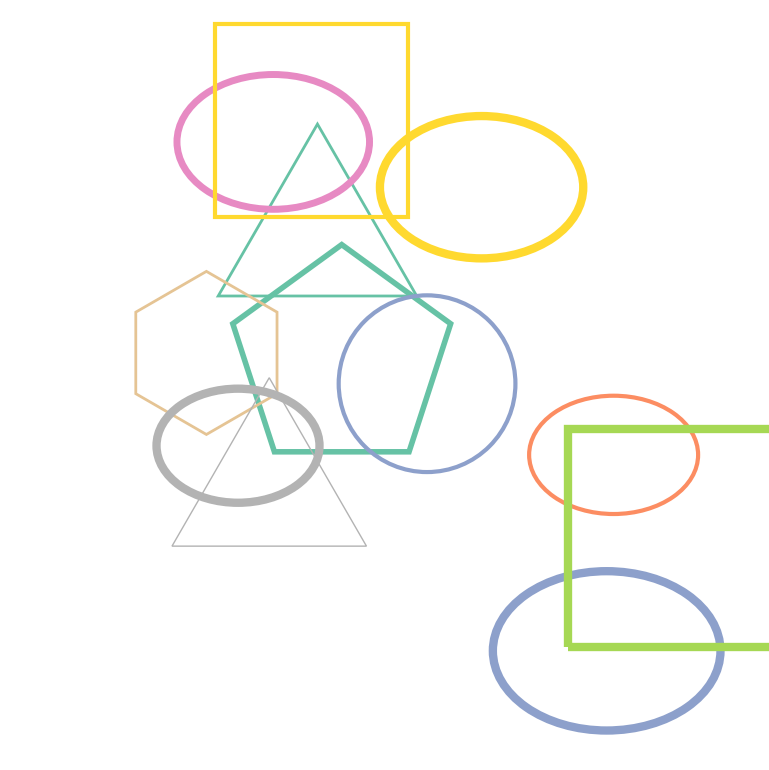[{"shape": "triangle", "thickness": 1, "radius": 0.74, "center": [0.412, 0.69]}, {"shape": "pentagon", "thickness": 2, "radius": 0.74, "center": [0.444, 0.534]}, {"shape": "oval", "thickness": 1.5, "radius": 0.55, "center": [0.797, 0.409]}, {"shape": "oval", "thickness": 3, "radius": 0.74, "center": [0.788, 0.155]}, {"shape": "circle", "thickness": 1.5, "radius": 0.57, "center": [0.555, 0.502]}, {"shape": "oval", "thickness": 2.5, "radius": 0.63, "center": [0.355, 0.816]}, {"shape": "square", "thickness": 3, "radius": 0.71, "center": [0.879, 0.301]}, {"shape": "square", "thickness": 1.5, "radius": 0.63, "center": [0.405, 0.843]}, {"shape": "oval", "thickness": 3, "radius": 0.66, "center": [0.625, 0.757]}, {"shape": "hexagon", "thickness": 1, "radius": 0.53, "center": [0.268, 0.542]}, {"shape": "oval", "thickness": 3, "radius": 0.53, "center": [0.309, 0.421]}, {"shape": "triangle", "thickness": 0.5, "radius": 0.73, "center": [0.35, 0.364]}]